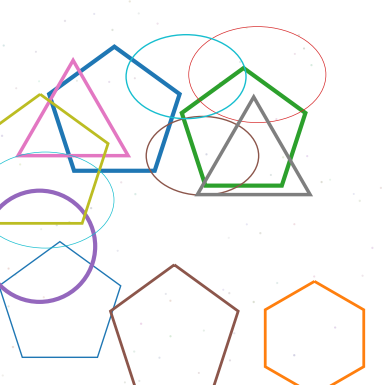[{"shape": "pentagon", "thickness": 1, "radius": 0.83, "center": [0.156, 0.206]}, {"shape": "pentagon", "thickness": 3, "radius": 0.89, "center": [0.297, 0.701]}, {"shape": "hexagon", "thickness": 2, "radius": 0.74, "center": [0.817, 0.121]}, {"shape": "pentagon", "thickness": 3, "radius": 0.84, "center": [0.633, 0.654]}, {"shape": "oval", "thickness": 0.5, "radius": 0.89, "center": [0.668, 0.806]}, {"shape": "circle", "thickness": 3, "radius": 0.72, "center": [0.103, 0.36]}, {"shape": "oval", "thickness": 1, "radius": 0.73, "center": [0.526, 0.595]}, {"shape": "pentagon", "thickness": 2, "radius": 0.87, "center": [0.453, 0.138]}, {"shape": "triangle", "thickness": 2.5, "radius": 0.83, "center": [0.19, 0.678]}, {"shape": "triangle", "thickness": 2.5, "radius": 0.85, "center": [0.659, 0.579]}, {"shape": "pentagon", "thickness": 2, "radius": 0.93, "center": [0.104, 0.57]}, {"shape": "oval", "thickness": 0.5, "radius": 0.89, "center": [0.118, 0.48]}, {"shape": "oval", "thickness": 1, "radius": 0.78, "center": [0.483, 0.801]}]